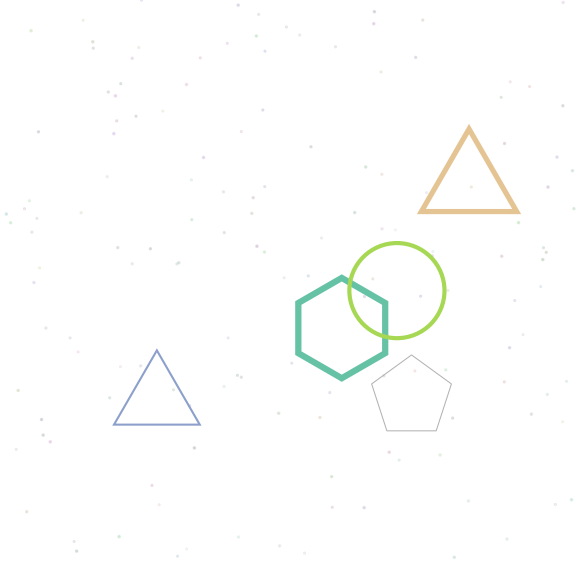[{"shape": "hexagon", "thickness": 3, "radius": 0.43, "center": [0.592, 0.431]}, {"shape": "triangle", "thickness": 1, "radius": 0.43, "center": [0.272, 0.307]}, {"shape": "circle", "thickness": 2, "radius": 0.41, "center": [0.687, 0.496]}, {"shape": "triangle", "thickness": 2.5, "radius": 0.48, "center": [0.812, 0.68]}, {"shape": "pentagon", "thickness": 0.5, "radius": 0.36, "center": [0.713, 0.312]}]